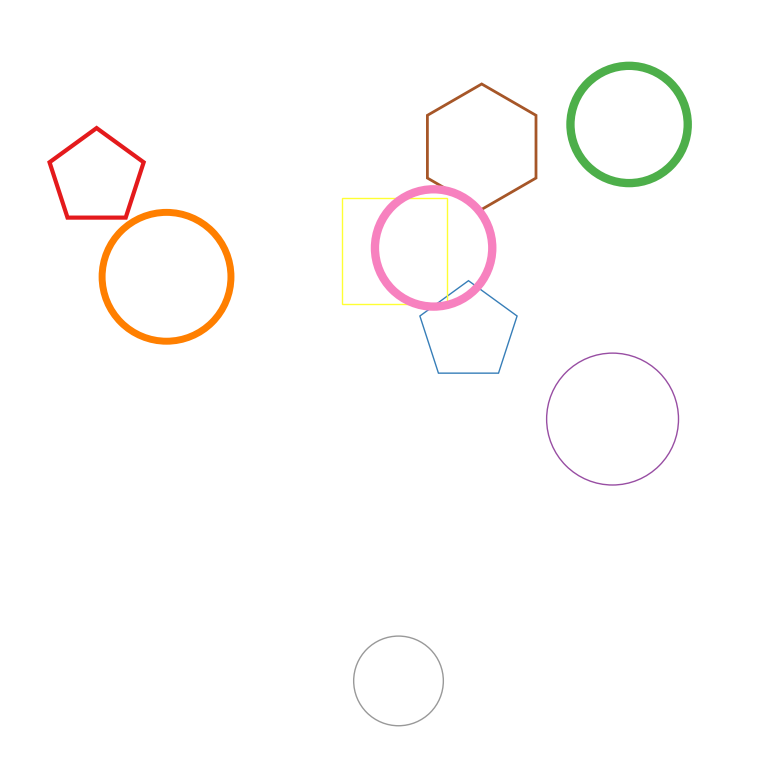[{"shape": "pentagon", "thickness": 1.5, "radius": 0.32, "center": [0.125, 0.769]}, {"shape": "pentagon", "thickness": 0.5, "radius": 0.33, "center": [0.608, 0.569]}, {"shape": "circle", "thickness": 3, "radius": 0.38, "center": [0.817, 0.838]}, {"shape": "circle", "thickness": 0.5, "radius": 0.43, "center": [0.796, 0.456]}, {"shape": "circle", "thickness": 2.5, "radius": 0.42, "center": [0.216, 0.641]}, {"shape": "square", "thickness": 0.5, "radius": 0.34, "center": [0.512, 0.674]}, {"shape": "hexagon", "thickness": 1, "radius": 0.41, "center": [0.626, 0.809]}, {"shape": "circle", "thickness": 3, "radius": 0.38, "center": [0.563, 0.678]}, {"shape": "circle", "thickness": 0.5, "radius": 0.29, "center": [0.518, 0.116]}]